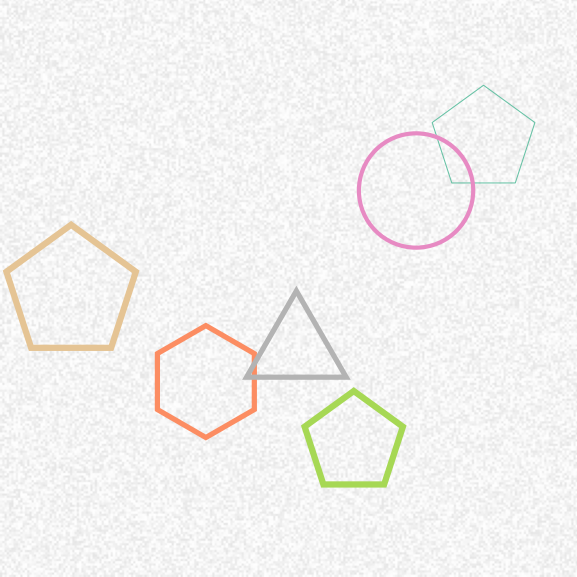[{"shape": "pentagon", "thickness": 0.5, "radius": 0.47, "center": [0.837, 0.758]}, {"shape": "hexagon", "thickness": 2.5, "radius": 0.48, "center": [0.356, 0.338]}, {"shape": "circle", "thickness": 2, "radius": 0.49, "center": [0.72, 0.669]}, {"shape": "pentagon", "thickness": 3, "radius": 0.45, "center": [0.613, 0.233]}, {"shape": "pentagon", "thickness": 3, "radius": 0.59, "center": [0.123, 0.492]}, {"shape": "triangle", "thickness": 2.5, "radius": 0.5, "center": [0.513, 0.396]}]